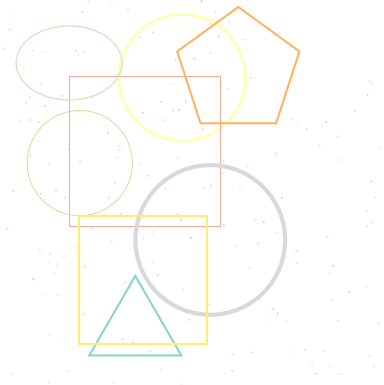[{"shape": "triangle", "thickness": 1.5, "radius": 0.69, "center": [0.351, 0.146]}, {"shape": "circle", "thickness": 2, "radius": 0.82, "center": [0.474, 0.798]}, {"shape": "square", "thickness": 0.5, "radius": 0.98, "center": [0.375, 0.608]}, {"shape": "pentagon", "thickness": 1.5, "radius": 0.83, "center": [0.619, 0.815]}, {"shape": "circle", "thickness": 0.5, "radius": 0.68, "center": [0.207, 0.576]}, {"shape": "circle", "thickness": 3, "radius": 0.97, "center": [0.546, 0.377]}, {"shape": "oval", "thickness": 1, "radius": 0.69, "center": [0.179, 0.836]}, {"shape": "square", "thickness": 1.5, "radius": 0.83, "center": [0.373, 0.273]}]